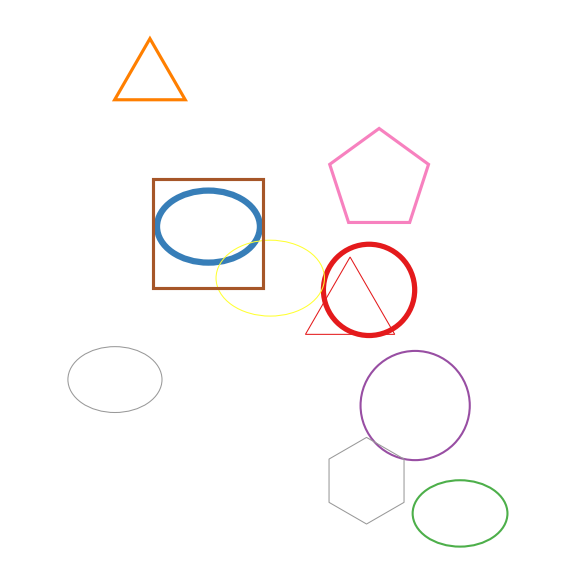[{"shape": "circle", "thickness": 2.5, "radius": 0.4, "center": [0.639, 0.497]}, {"shape": "triangle", "thickness": 0.5, "radius": 0.45, "center": [0.606, 0.465]}, {"shape": "oval", "thickness": 3, "radius": 0.45, "center": [0.361, 0.607]}, {"shape": "oval", "thickness": 1, "radius": 0.41, "center": [0.797, 0.11]}, {"shape": "circle", "thickness": 1, "radius": 0.47, "center": [0.719, 0.297]}, {"shape": "triangle", "thickness": 1.5, "radius": 0.35, "center": [0.26, 0.862]}, {"shape": "oval", "thickness": 0.5, "radius": 0.47, "center": [0.468, 0.518]}, {"shape": "square", "thickness": 1.5, "radius": 0.48, "center": [0.36, 0.595]}, {"shape": "pentagon", "thickness": 1.5, "radius": 0.45, "center": [0.656, 0.687]}, {"shape": "hexagon", "thickness": 0.5, "radius": 0.37, "center": [0.635, 0.167]}, {"shape": "oval", "thickness": 0.5, "radius": 0.41, "center": [0.199, 0.342]}]